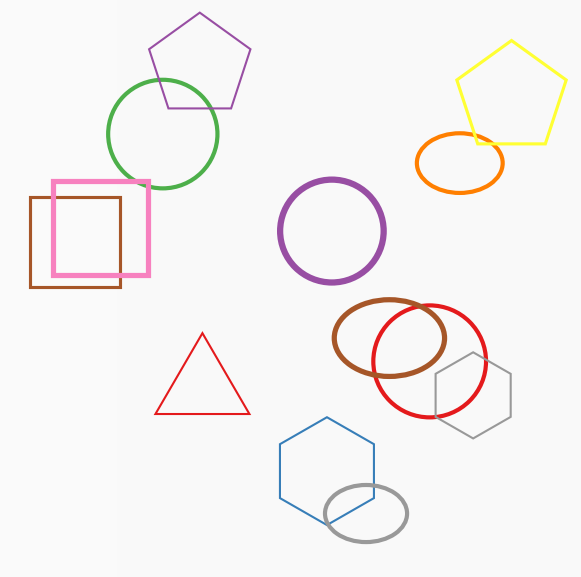[{"shape": "triangle", "thickness": 1, "radius": 0.47, "center": [0.348, 0.329]}, {"shape": "circle", "thickness": 2, "radius": 0.48, "center": [0.739, 0.373]}, {"shape": "hexagon", "thickness": 1, "radius": 0.47, "center": [0.562, 0.183]}, {"shape": "circle", "thickness": 2, "radius": 0.47, "center": [0.28, 0.767]}, {"shape": "pentagon", "thickness": 1, "radius": 0.46, "center": [0.344, 0.886]}, {"shape": "circle", "thickness": 3, "radius": 0.45, "center": [0.571, 0.599]}, {"shape": "oval", "thickness": 2, "radius": 0.37, "center": [0.791, 0.717]}, {"shape": "pentagon", "thickness": 1.5, "radius": 0.49, "center": [0.88, 0.83]}, {"shape": "oval", "thickness": 2.5, "radius": 0.47, "center": [0.67, 0.414]}, {"shape": "square", "thickness": 1.5, "radius": 0.39, "center": [0.129, 0.58]}, {"shape": "square", "thickness": 2.5, "radius": 0.41, "center": [0.173, 0.604]}, {"shape": "hexagon", "thickness": 1, "radius": 0.37, "center": [0.814, 0.315]}, {"shape": "oval", "thickness": 2, "radius": 0.35, "center": [0.63, 0.11]}]